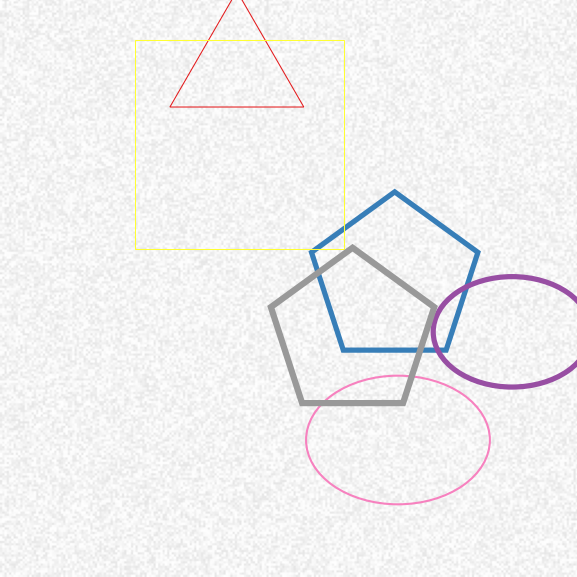[{"shape": "triangle", "thickness": 0.5, "radius": 0.67, "center": [0.41, 0.881]}, {"shape": "pentagon", "thickness": 2.5, "radius": 0.76, "center": [0.683, 0.515]}, {"shape": "oval", "thickness": 2.5, "radius": 0.68, "center": [0.887, 0.425]}, {"shape": "square", "thickness": 0.5, "radius": 0.9, "center": [0.415, 0.749]}, {"shape": "oval", "thickness": 1, "radius": 0.8, "center": [0.689, 0.237]}, {"shape": "pentagon", "thickness": 3, "radius": 0.74, "center": [0.61, 0.421]}]